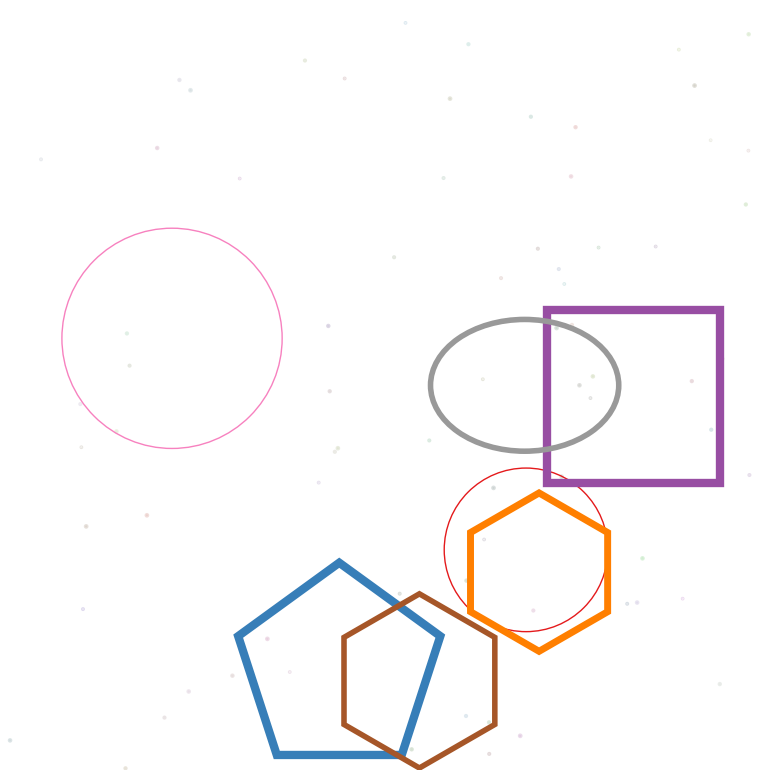[{"shape": "circle", "thickness": 0.5, "radius": 0.53, "center": [0.683, 0.286]}, {"shape": "pentagon", "thickness": 3, "radius": 0.69, "center": [0.441, 0.131]}, {"shape": "square", "thickness": 3, "radius": 0.56, "center": [0.823, 0.485]}, {"shape": "hexagon", "thickness": 2.5, "radius": 0.51, "center": [0.7, 0.257]}, {"shape": "hexagon", "thickness": 2, "radius": 0.57, "center": [0.545, 0.116]}, {"shape": "circle", "thickness": 0.5, "radius": 0.72, "center": [0.223, 0.561]}, {"shape": "oval", "thickness": 2, "radius": 0.61, "center": [0.681, 0.5]}]